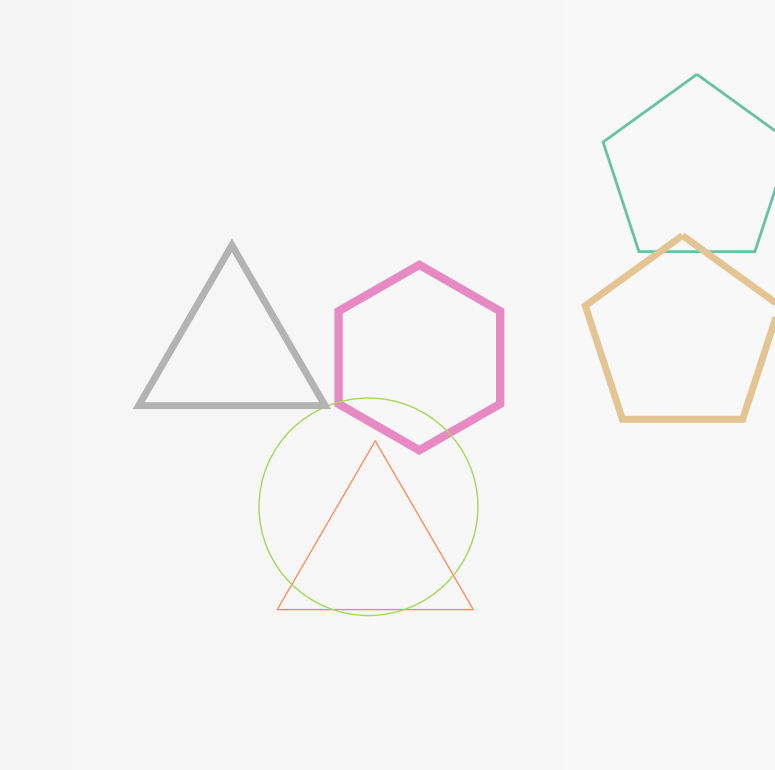[{"shape": "pentagon", "thickness": 1, "radius": 0.64, "center": [0.899, 0.776]}, {"shape": "triangle", "thickness": 0.5, "radius": 0.73, "center": [0.484, 0.281]}, {"shape": "hexagon", "thickness": 3, "radius": 0.6, "center": [0.541, 0.536]}, {"shape": "circle", "thickness": 0.5, "radius": 0.71, "center": [0.475, 0.342]}, {"shape": "pentagon", "thickness": 2.5, "radius": 0.66, "center": [0.881, 0.562]}, {"shape": "triangle", "thickness": 2.5, "radius": 0.69, "center": [0.299, 0.543]}]